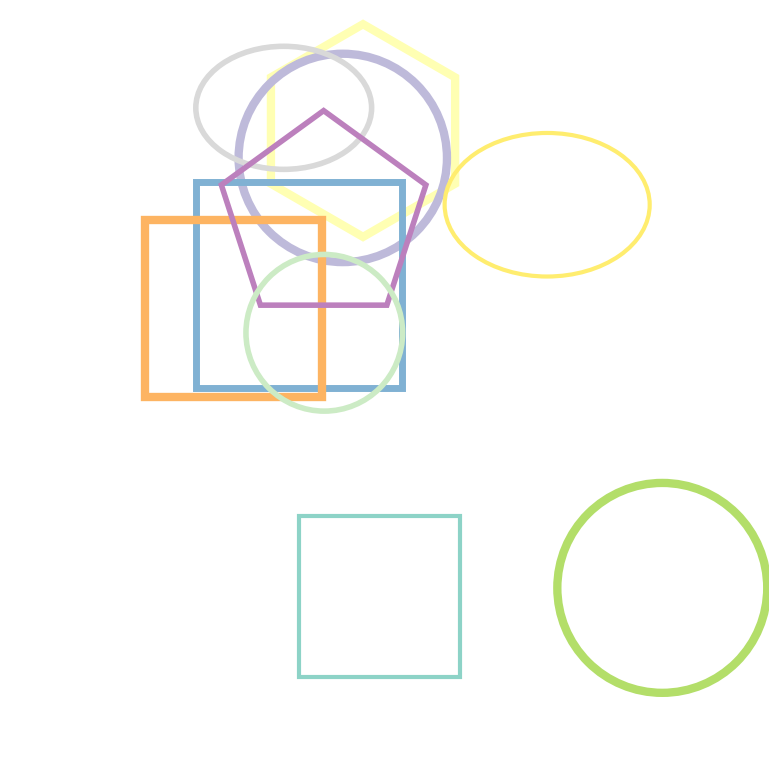[{"shape": "square", "thickness": 1.5, "radius": 0.52, "center": [0.493, 0.226]}, {"shape": "hexagon", "thickness": 3, "radius": 0.69, "center": [0.471, 0.83]}, {"shape": "circle", "thickness": 3, "radius": 0.68, "center": [0.445, 0.795]}, {"shape": "square", "thickness": 2.5, "radius": 0.67, "center": [0.388, 0.63]}, {"shape": "square", "thickness": 3, "radius": 0.57, "center": [0.303, 0.599]}, {"shape": "circle", "thickness": 3, "radius": 0.68, "center": [0.86, 0.237]}, {"shape": "oval", "thickness": 2, "radius": 0.57, "center": [0.368, 0.86]}, {"shape": "pentagon", "thickness": 2, "radius": 0.7, "center": [0.42, 0.717]}, {"shape": "circle", "thickness": 2, "radius": 0.51, "center": [0.421, 0.568]}, {"shape": "oval", "thickness": 1.5, "radius": 0.67, "center": [0.711, 0.734]}]